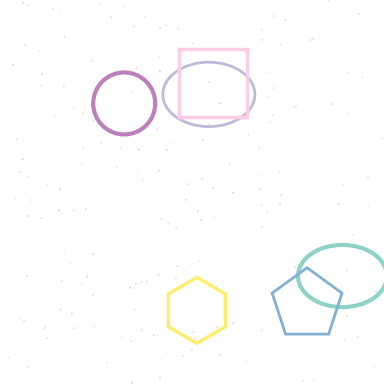[{"shape": "oval", "thickness": 3, "radius": 0.58, "center": [0.889, 0.283]}, {"shape": "oval", "thickness": 2, "radius": 0.6, "center": [0.542, 0.755]}, {"shape": "pentagon", "thickness": 2, "radius": 0.48, "center": [0.798, 0.209]}, {"shape": "square", "thickness": 2.5, "radius": 0.44, "center": [0.552, 0.784]}, {"shape": "circle", "thickness": 3, "radius": 0.4, "center": [0.323, 0.731]}, {"shape": "hexagon", "thickness": 2.5, "radius": 0.43, "center": [0.511, 0.194]}]